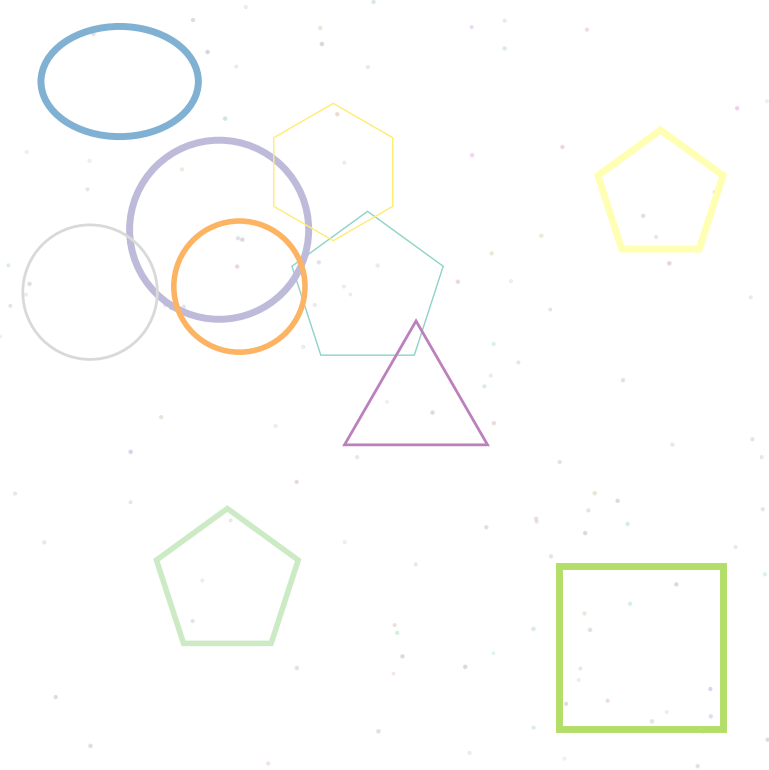[{"shape": "pentagon", "thickness": 0.5, "radius": 0.52, "center": [0.477, 0.622]}, {"shape": "pentagon", "thickness": 2.5, "radius": 0.43, "center": [0.858, 0.746]}, {"shape": "circle", "thickness": 2.5, "radius": 0.58, "center": [0.285, 0.702]}, {"shape": "oval", "thickness": 2.5, "radius": 0.51, "center": [0.155, 0.894]}, {"shape": "circle", "thickness": 2, "radius": 0.43, "center": [0.311, 0.628]}, {"shape": "square", "thickness": 2.5, "radius": 0.53, "center": [0.833, 0.16]}, {"shape": "circle", "thickness": 1, "radius": 0.44, "center": [0.117, 0.621]}, {"shape": "triangle", "thickness": 1, "radius": 0.54, "center": [0.54, 0.476]}, {"shape": "pentagon", "thickness": 2, "radius": 0.48, "center": [0.295, 0.243]}, {"shape": "hexagon", "thickness": 0.5, "radius": 0.45, "center": [0.433, 0.777]}]